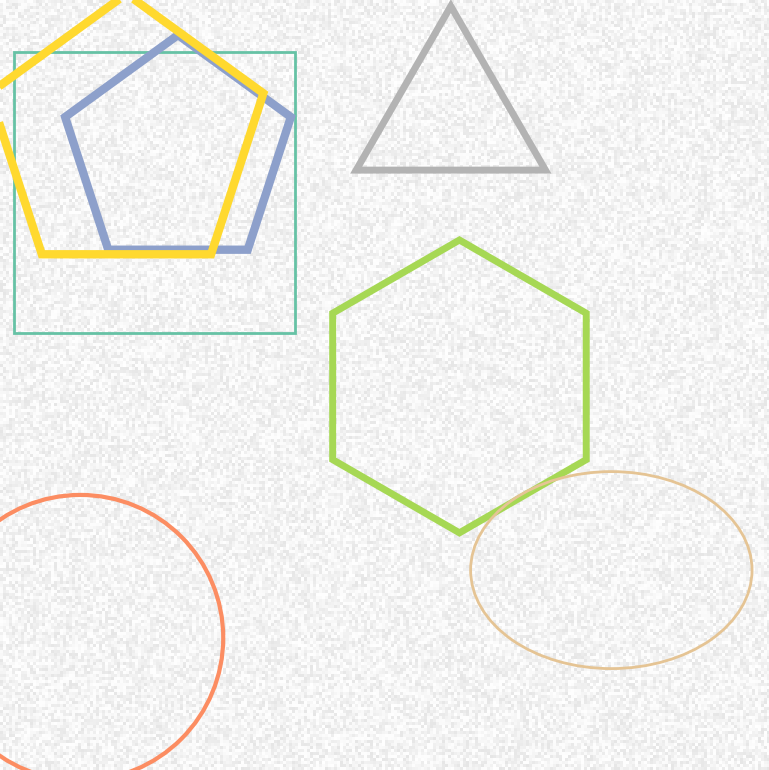[{"shape": "square", "thickness": 1, "radius": 0.91, "center": [0.201, 0.75]}, {"shape": "circle", "thickness": 1.5, "radius": 0.93, "center": [0.104, 0.172]}, {"shape": "pentagon", "thickness": 3, "radius": 0.77, "center": [0.231, 0.8]}, {"shape": "hexagon", "thickness": 2.5, "radius": 0.95, "center": [0.597, 0.498]}, {"shape": "pentagon", "thickness": 3, "radius": 0.93, "center": [0.164, 0.821]}, {"shape": "oval", "thickness": 1, "radius": 0.91, "center": [0.794, 0.26]}, {"shape": "triangle", "thickness": 2.5, "radius": 0.71, "center": [0.585, 0.85]}]